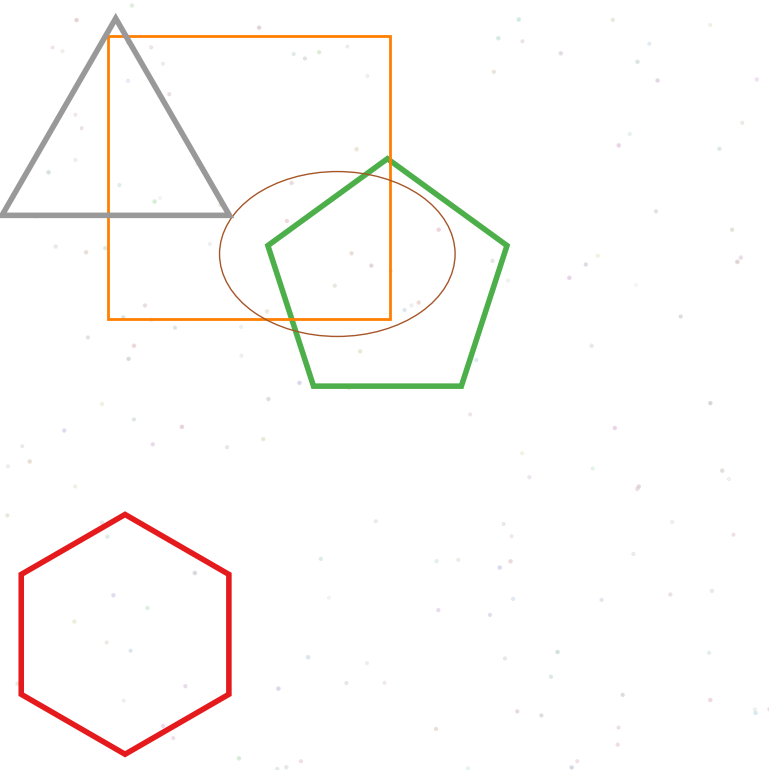[{"shape": "hexagon", "thickness": 2, "radius": 0.78, "center": [0.162, 0.176]}, {"shape": "pentagon", "thickness": 2, "radius": 0.82, "center": [0.503, 0.631]}, {"shape": "square", "thickness": 1, "radius": 0.92, "center": [0.324, 0.769]}, {"shape": "oval", "thickness": 0.5, "radius": 0.76, "center": [0.438, 0.67]}, {"shape": "triangle", "thickness": 2, "radius": 0.85, "center": [0.15, 0.806]}]